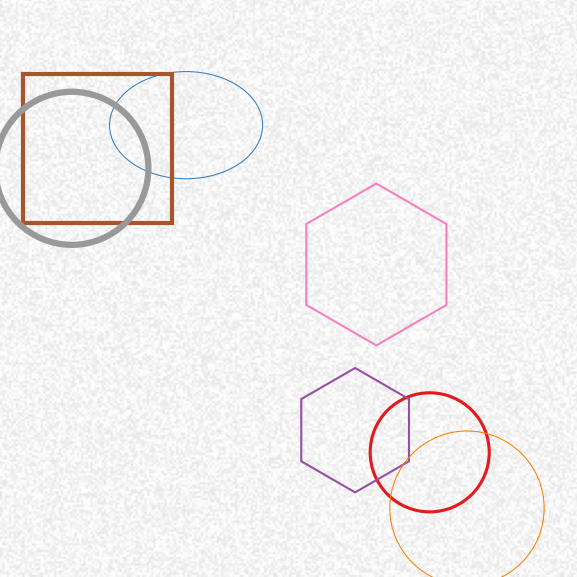[{"shape": "circle", "thickness": 1.5, "radius": 0.52, "center": [0.744, 0.216]}, {"shape": "oval", "thickness": 0.5, "radius": 0.66, "center": [0.322, 0.782]}, {"shape": "hexagon", "thickness": 1, "radius": 0.54, "center": [0.615, 0.254]}, {"shape": "circle", "thickness": 0.5, "radius": 0.67, "center": [0.809, 0.119]}, {"shape": "square", "thickness": 2, "radius": 0.65, "center": [0.169, 0.742]}, {"shape": "hexagon", "thickness": 1, "radius": 0.7, "center": [0.652, 0.541]}, {"shape": "circle", "thickness": 3, "radius": 0.66, "center": [0.124, 0.708]}]